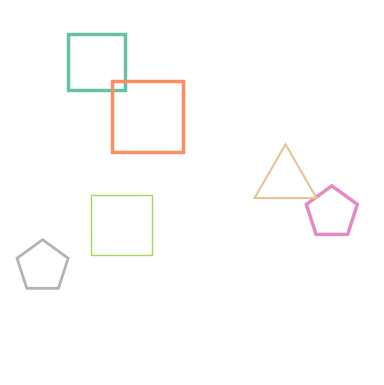[{"shape": "square", "thickness": 2.5, "radius": 0.36, "center": [0.251, 0.84]}, {"shape": "square", "thickness": 2.5, "radius": 0.46, "center": [0.382, 0.698]}, {"shape": "pentagon", "thickness": 2.5, "radius": 0.35, "center": [0.862, 0.448]}, {"shape": "square", "thickness": 1, "radius": 0.39, "center": [0.315, 0.416]}, {"shape": "triangle", "thickness": 1.5, "radius": 0.47, "center": [0.742, 0.532]}, {"shape": "pentagon", "thickness": 2, "radius": 0.35, "center": [0.111, 0.308]}]